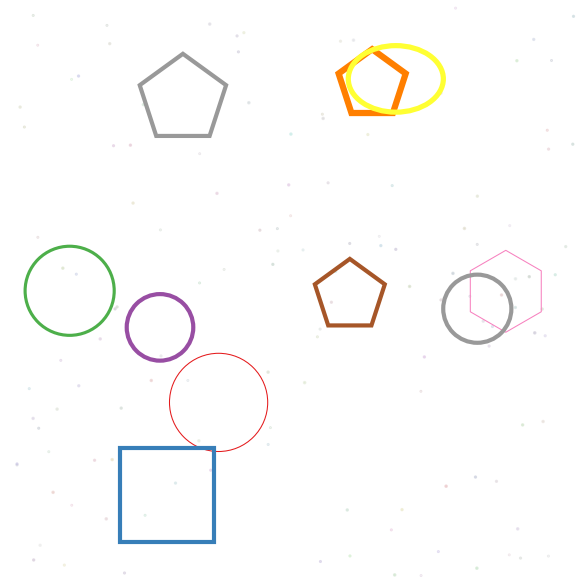[{"shape": "circle", "thickness": 0.5, "radius": 0.43, "center": [0.379, 0.302]}, {"shape": "square", "thickness": 2, "radius": 0.41, "center": [0.289, 0.142]}, {"shape": "circle", "thickness": 1.5, "radius": 0.39, "center": [0.121, 0.496]}, {"shape": "circle", "thickness": 2, "radius": 0.29, "center": [0.277, 0.432]}, {"shape": "pentagon", "thickness": 3, "radius": 0.31, "center": [0.644, 0.853]}, {"shape": "oval", "thickness": 2.5, "radius": 0.41, "center": [0.685, 0.863]}, {"shape": "pentagon", "thickness": 2, "radius": 0.32, "center": [0.606, 0.487]}, {"shape": "hexagon", "thickness": 0.5, "radius": 0.35, "center": [0.876, 0.495]}, {"shape": "pentagon", "thickness": 2, "radius": 0.39, "center": [0.317, 0.827]}, {"shape": "circle", "thickness": 2, "radius": 0.29, "center": [0.826, 0.465]}]